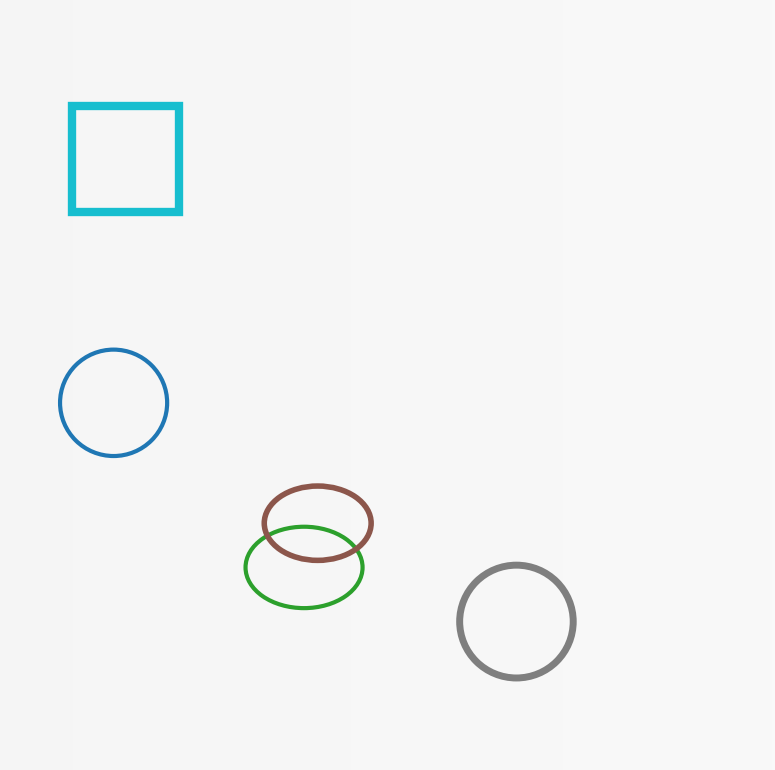[{"shape": "circle", "thickness": 1.5, "radius": 0.35, "center": [0.147, 0.477]}, {"shape": "oval", "thickness": 1.5, "radius": 0.38, "center": [0.392, 0.263]}, {"shape": "oval", "thickness": 2, "radius": 0.34, "center": [0.41, 0.321]}, {"shape": "circle", "thickness": 2.5, "radius": 0.37, "center": [0.666, 0.193]}, {"shape": "square", "thickness": 3, "radius": 0.35, "center": [0.162, 0.793]}]